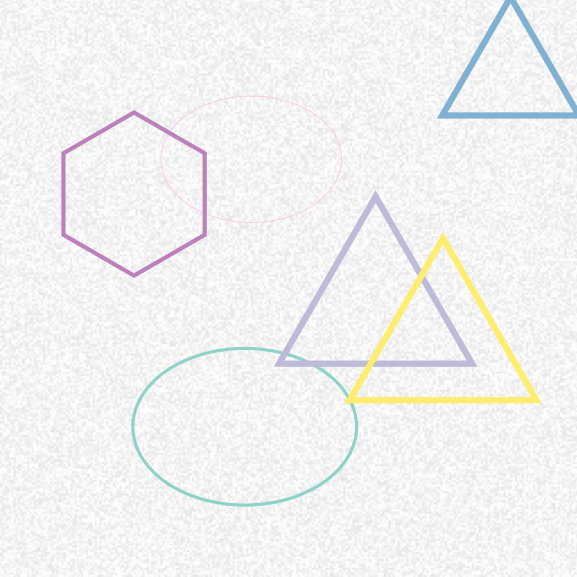[{"shape": "oval", "thickness": 1.5, "radius": 0.97, "center": [0.424, 0.26]}, {"shape": "triangle", "thickness": 3, "radius": 0.96, "center": [0.65, 0.466]}, {"shape": "triangle", "thickness": 3, "radius": 0.68, "center": [0.884, 0.868]}, {"shape": "oval", "thickness": 0.5, "radius": 0.78, "center": [0.435, 0.723]}, {"shape": "hexagon", "thickness": 2, "radius": 0.71, "center": [0.232, 0.663]}, {"shape": "triangle", "thickness": 3, "radius": 0.93, "center": [0.767, 0.4]}]